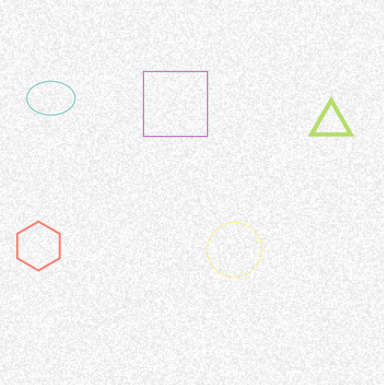[{"shape": "oval", "thickness": 1, "radius": 0.31, "center": [0.132, 0.745]}, {"shape": "hexagon", "thickness": 1.5, "radius": 0.32, "center": [0.1, 0.361]}, {"shape": "triangle", "thickness": 3, "radius": 0.3, "center": [0.86, 0.68]}, {"shape": "square", "thickness": 1, "radius": 0.42, "center": [0.455, 0.731]}, {"shape": "circle", "thickness": 0.5, "radius": 0.36, "center": [0.609, 0.351]}]